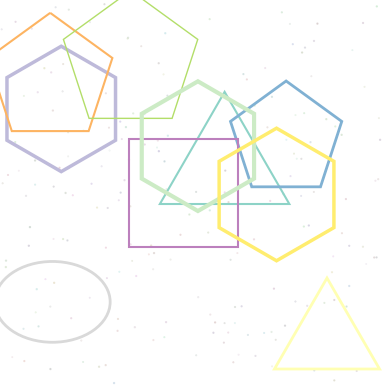[{"shape": "triangle", "thickness": 1.5, "radius": 0.97, "center": [0.583, 0.567]}, {"shape": "triangle", "thickness": 2, "radius": 0.79, "center": [0.849, 0.12]}, {"shape": "hexagon", "thickness": 2.5, "radius": 0.81, "center": [0.159, 0.717]}, {"shape": "pentagon", "thickness": 2, "radius": 0.76, "center": [0.743, 0.638]}, {"shape": "pentagon", "thickness": 1.5, "radius": 0.85, "center": [0.13, 0.797]}, {"shape": "pentagon", "thickness": 1, "radius": 0.92, "center": [0.339, 0.841]}, {"shape": "oval", "thickness": 2, "radius": 0.75, "center": [0.136, 0.216]}, {"shape": "square", "thickness": 1.5, "radius": 0.7, "center": [0.477, 0.499]}, {"shape": "hexagon", "thickness": 3, "radius": 0.84, "center": [0.514, 0.62]}, {"shape": "hexagon", "thickness": 2.5, "radius": 0.86, "center": [0.718, 0.495]}]